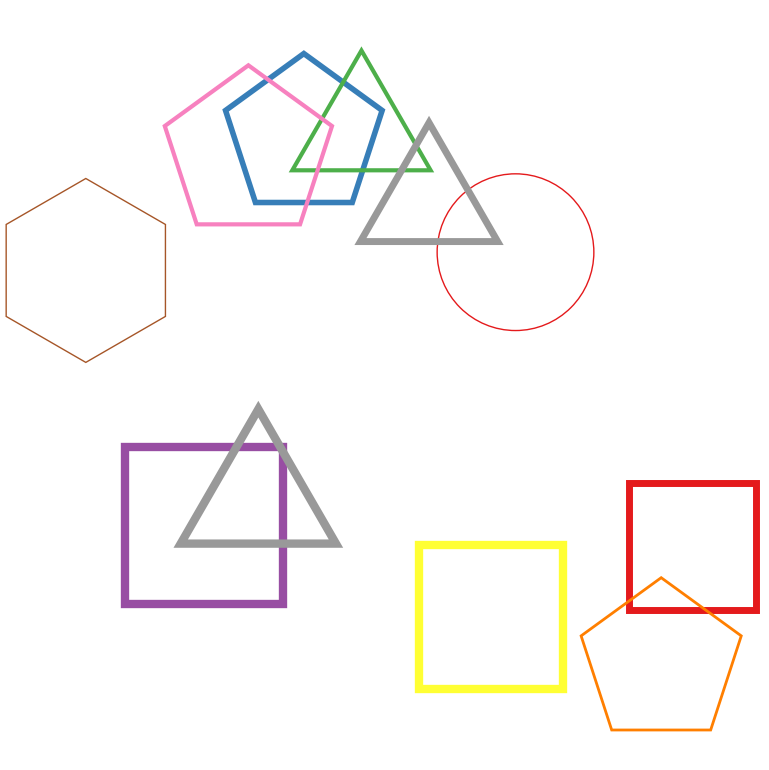[{"shape": "circle", "thickness": 0.5, "radius": 0.51, "center": [0.669, 0.672]}, {"shape": "square", "thickness": 2.5, "radius": 0.41, "center": [0.899, 0.291]}, {"shape": "pentagon", "thickness": 2, "radius": 0.53, "center": [0.395, 0.824]}, {"shape": "triangle", "thickness": 1.5, "radius": 0.52, "center": [0.469, 0.831]}, {"shape": "square", "thickness": 3, "radius": 0.51, "center": [0.265, 0.317]}, {"shape": "pentagon", "thickness": 1, "radius": 0.55, "center": [0.859, 0.14]}, {"shape": "square", "thickness": 3, "radius": 0.47, "center": [0.638, 0.199]}, {"shape": "hexagon", "thickness": 0.5, "radius": 0.6, "center": [0.111, 0.649]}, {"shape": "pentagon", "thickness": 1.5, "radius": 0.57, "center": [0.323, 0.801]}, {"shape": "triangle", "thickness": 2.5, "radius": 0.51, "center": [0.557, 0.738]}, {"shape": "triangle", "thickness": 3, "radius": 0.58, "center": [0.335, 0.352]}]